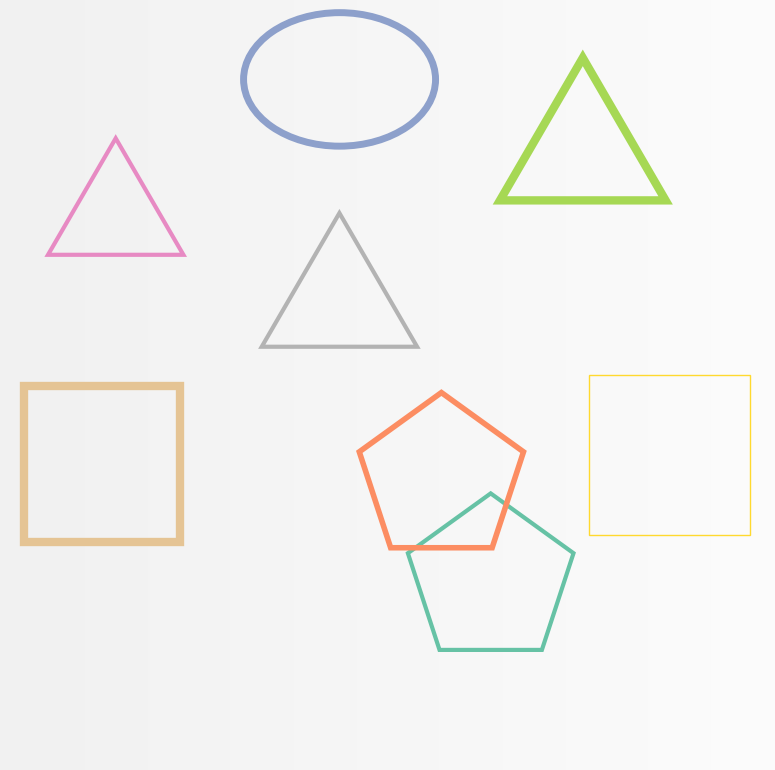[{"shape": "pentagon", "thickness": 1.5, "radius": 0.56, "center": [0.633, 0.247]}, {"shape": "pentagon", "thickness": 2, "radius": 0.56, "center": [0.57, 0.379]}, {"shape": "oval", "thickness": 2.5, "radius": 0.62, "center": [0.438, 0.897]}, {"shape": "triangle", "thickness": 1.5, "radius": 0.5, "center": [0.149, 0.72]}, {"shape": "triangle", "thickness": 3, "radius": 0.62, "center": [0.752, 0.801]}, {"shape": "square", "thickness": 0.5, "radius": 0.52, "center": [0.864, 0.409]}, {"shape": "square", "thickness": 3, "radius": 0.5, "center": [0.131, 0.398]}, {"shape": "triangle", "thickness": 1.5, "radius": 0.58, "center": [0.438, 0.608]}]